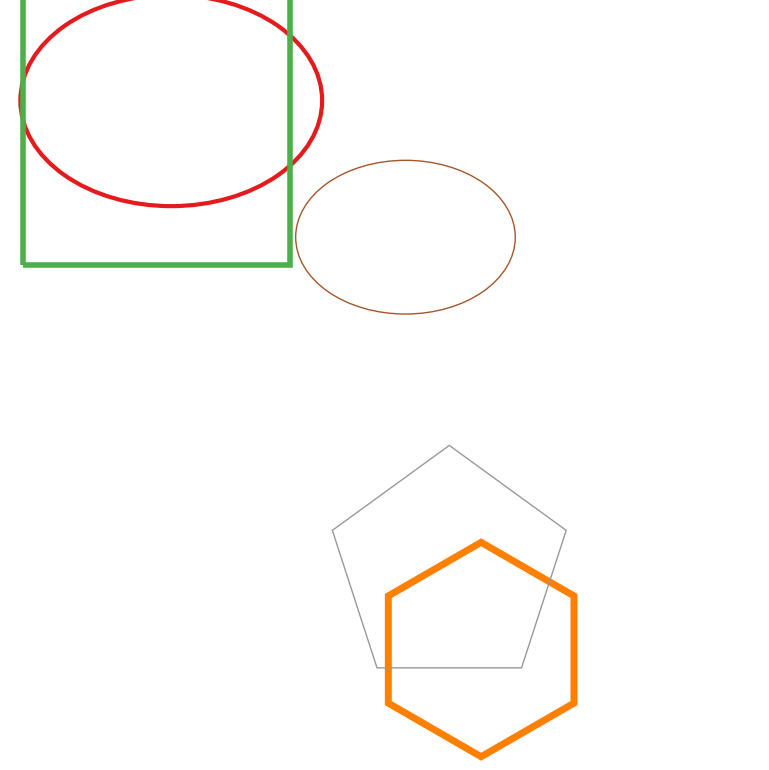[{"shape": "oval", "thickness": 1.5, "radius": 0.98, "center": [0.222, 0.869]}, {"shape": "square", "thickness": 2, "radius": 0.87, "center": [0.203, 0.83]}, {"shape": "hexagon", "thickness": 2.5, "radius": 0.7, "center": [0.625, 0.156]}, {"shape": "oval", "thickness": 0.5, "radius": 0.71, "center": [0.527, 0.692]}, {"shape": "pentagon", "thickness": 0.5, "radius": 0.8, "center": [0.583, 0.262]}]